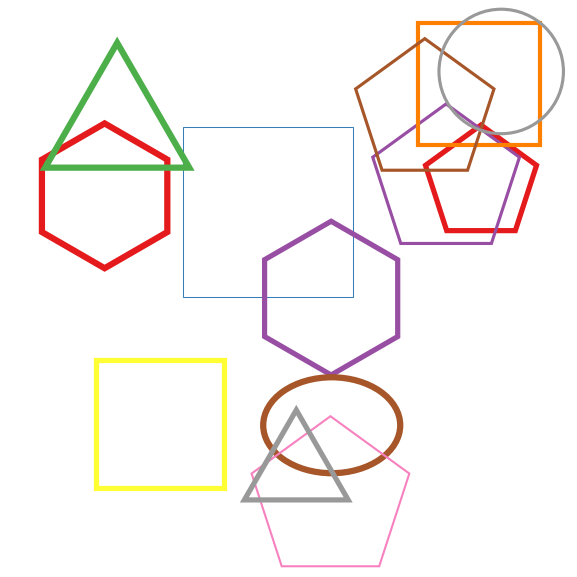[{"shape": "pentagon", "thickness": 2.5, "radius": 0.51, "center": [0.833, 0.682]}, {"shape": "hexagon", "thickness": 3, "radius": 0.63, "center": [0.181, 0.66]}, {"shape": "square", "thickness": 0.5, "radius": 0.74, "center": [0.463, 0.632]}, {"shape": "triangle", "thickness": 3, "radius": 0.72, "center": [0.203, 0.781]}, {"shape": "hexagon", "thickness": 2.5, "radius": 0.67, "center": [0.573, 0.483]}, {"shape": "pentagon", "thickness": 1.5, "radius": 0.67, "center": [0.772, 0.686]}, {"shape": "square", "thickness": 2, "radius": 0.53, "center": [0.829, 0.853]}, {"shape": "square", "thickness": 2.5, "radius": 0.55, "center": [0.276, 0.265]}, {"shape": "pentagon", "thickness": 1.5, "radius": 0.63, "center": [0.736, 0.806]}, {"shape": "oval", "thickness": 3, "radius": 0.59, "center": [0.574, 0.263]}, {"shape": "pentagon", "thickness": 1, "radius": 0.72, "center": [0.572, 0.135]}, {"shape": "circle", "thickness": 1.5, "radius": 0.54, "center": [0.868, 0.875]}, {"shape": "triangle", "thickness": 2.5, "radius": 0.52, "center": [0.513, 0.185]}]